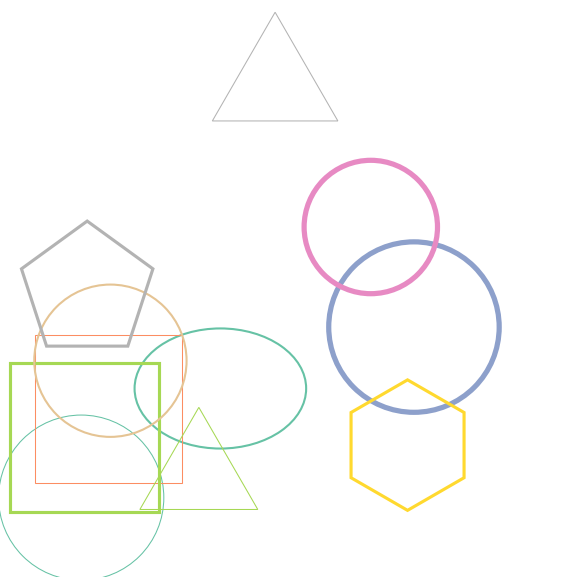[{"shape": "oval", "thickness": 1, "radius": 0.74, "center": [0.382, 0.326]}, {"shape": "circle", "thickness": 0.5, "radius": 0.72, "center": [0.141, 0.137]}, {"shape": "square", "thickness": 0.5, "radius": 0.64, "center": [0.188, 0.291]}, {"shape": "circle", "thickness": 2.5, "radius": 0.74, "center": [0.717, 0.433]}, {"shape": "circle", "thickness": 2.5, "radius": 0.58, "center": [0.642, 0.606]}, {"shape": "triangle", "thickness": 0.5, "radius": 0.59, "center": [0.344, 0.176]}, {"shape": "square", "thickness": 1.5, "radius": 0.64, "center": [0.146, 0.241]}, {"shape": "hexagon", "thickness": 1.5, "radius": 0.56, "center": [0.706, 0.228]}, {"shape": "circle", "thickness": 1, "radius": 0.66, "center": [0.191, 0.374]}, {"shape": "triangle", "thickness": 0.5, "radius": 0.63, "center": [0.476, 0.852]}, {"shape": "pentagon", "thickness": 1.5, "radius": 0.6, "center": [0.151, 0.497]}]